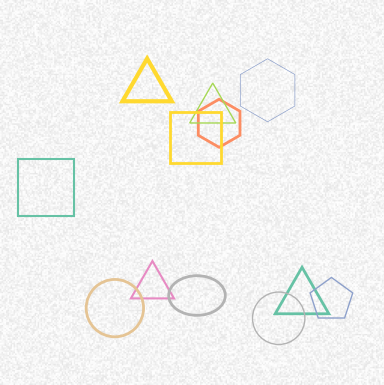[{"shape": "square", "thickness": 1.5, "radius": 0.37, "center": [0.12, 0.513]}, {"shape": "triangle", "thickness": 2, "radius": 0.4, "center": [0.785, 0.225]}, {"shape": "hexagon", "thickness": 2, "radius": 0.31, "center": [0.569, 0.68]}, {"shape": "pentagon", "thickness": 1, "radius": 0.29, "center": [0.861, 0.221]}, {"shape": "hexagon", "thickness": 0.5, "radius": 0.41, "center": [0.695, 0.766]}, {"shape": "triangle", "thickness": 1.5, "radius": 0.32, "center": [0.396, 0.257]}, {"shape": "triangle", "thickness": 1, "radius": 0.35, "center": [0.553, 0.715]}, {"shape": "square", "thickness": 2, "radius": 0.33, "center": [0.508, 0.644]}, {"shape": "triangle", "thickness": 3, "radius": 0.37, "center": [0.382, 0.774]}, {"shape": "circle", "thickness": 2, "radius": 0.37, "center": [0.298, 0.2]}, {"shape": "oval", "thickness": 2, "radius": 0.37, "center": [0.512, 0.232]}, {"shape": "circle", "thickness": 1, "radius": 0.34, "center": [0.724, 0.173]}]